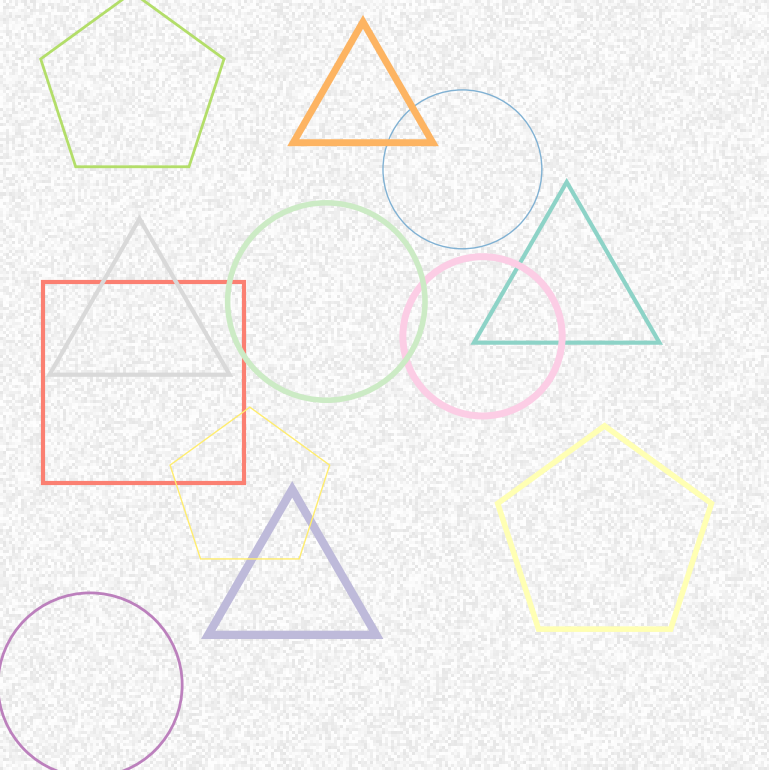[{"shape": "triangle", "thickness": 1.5, "radius": 0.7, "center": [0.736, 0.625]}, {"shape": "pentagon", "thickness": 2, "radius": 0.73, "center": [0.785, 0.301]}, {"shape": "triangle", "thickness": 3, "radius": 0.63, "center": [0.38, 0.238]}, {"shape": "square", "thickness": 1.5, "radius": 0.65, "center": [0.187, 0.503]}, {"shape": "circle", "thickness": 0.5, "radius": 0.52, "center": [0.601, 0.78]}, {"shape": "triangle", "thickness": 2.5, "radius": 0.52, "center": [0.471, 0.867]}, {"shape": "pentagon", "thickness": 1, "radius": 0.63, "center": [0.172, 0.885]}, {"shape": "circle", "thickness": 2.5, "radius": 0.52, "center": [0.627, 0.563]}, {"shape": "triangle", "thickness": 1.5, "radius": 0.68, "center": [0.181, 0.581]}, {"shape": "circle", "thickness": 1, "radius": 0.6, "center": [0.117, 0.11]}, {"shape": "circle", "thickness": 2, "radius": 0.64, "center": [0.424, 0.608]}, {"shape": "pentagon", "thickness": 0.5, "radius": 0.54, "center": [0.324, 0.362]}]